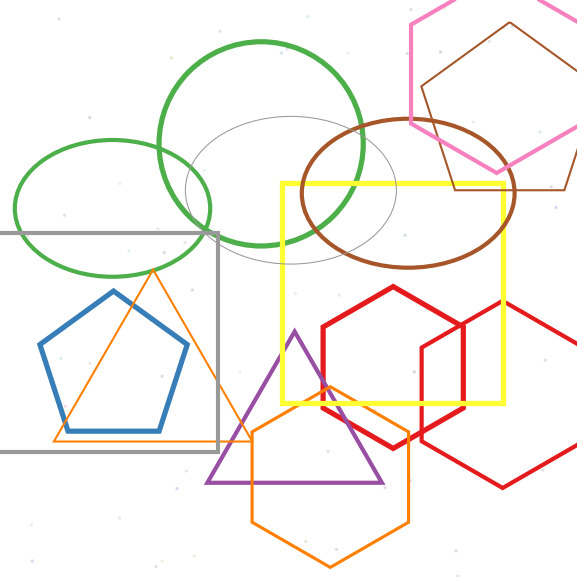[{"shape": "hexagon", "thickness": 2, "radius": 0.81, "center": [0.87, 0.316]}, {"shape": "hexagon", "thickness": 2.5, "radius": 0.7, "center": [0.681, 0.363]}, {"shape": "pentagon", "thickness": 2.5, "radius": 0.67, "center": [0.197, 0.361]}, {"shape": "circle", "thickness": 2.5, "radius": 0.88, "center": [0.452, 0.75]}, {"shape": "oval", "thickness": 2, "radius": 0.85, "center": [0.195, 0.638]}, {"shape": "triangle", "thickness": 2, "radius": 0.87, "center": [0.51, 0.25]}, {"shape": "triangle", "thickness": 1, "radius": 0.99, "center": [0.265, 0.334]}, {"shape": "hexagon", "thickness": 1.5, "radius": 0.78, "center": [0.572, 0.173]}, {"shape": "square", "thickness": 2.5, "radius": 0.95, "center": [0.68, 0.492]}, {"shape": "pentagon", "thickness": 1, "radius": 0.8, "center": [0.883, 0.8]}, {"shape": "oval", "thickness": 2, "radius": 0.92, "center": [0.707, 0.665]}, {"shape": "hexagon", "thickness": 2, "radius": 0.86, "center": [0.86, 0.871]}, {"shape": "oval", "thickness": 0.5, "radius": 0.91, "center": [0.504, 0.67]}, {"shape": "square", "thickness": 2, "radius": 0.95, "center": [0.187, 0.406]}]